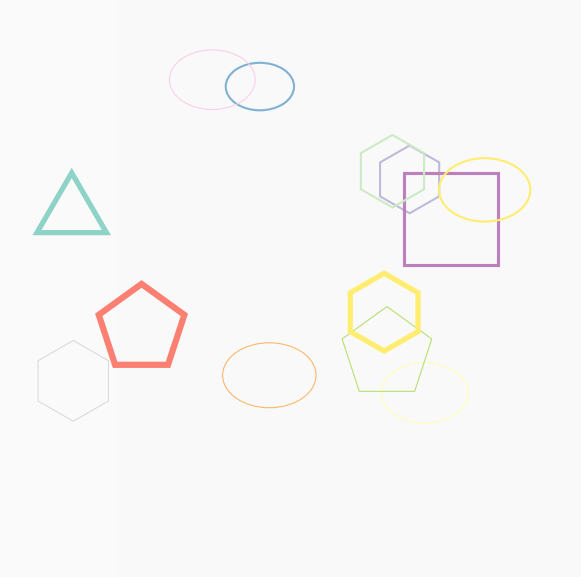[{"shape": "triangle", "thickness": 2.5, "radius": 0.35, "center": [0.123, 0.631]}, {"shape": "oval", "thickness": 0.5, "radius": 0.37, "center": [0.73, 0.319]}, {"shape": "hexagon", "thickness": 1, "radius": 0.29, "center": [0.705, 0.689]}, {"shape": "pentagon", "thickness": 3, "radius": 0.39, "center": [0.244, 0.43]}, {"shape": "oval", "thickness": 1, "radius": 0.29, "center": [0.447, 0.849]}, {"shape": "oval", "thickness": 0.5, "radius": 0.4, "center": [0.463, 0.349]}, {"shape": "pentagon", "thickness": 0.5, "radius": 0.41, "center": [0.666, 0.387]}, {"shape": "oval", "thickness": 0.5, "radius": 0.37, "center": [0.365, 0.861]}, {"shape": "hexagon", "thickness": 0.5, "radius": 0.35, "center": [0.126, 0.34]}, {"shape": "square", "thickness": 1.5, "radius": 0.4, "center": [0.776, 0.62]}, {"shape": "hexagon", "thickness": 1, "radius": 0.31, "center": [0.675, 0.703]}, {"shape": "hexagon", "thickness": 2.5, "radius": 0.34, "center": [0.661, 0.459]}, {"shape": "oval", "thickness": 1, "radius": 0.39, "center": [0.834, 0.67]}]